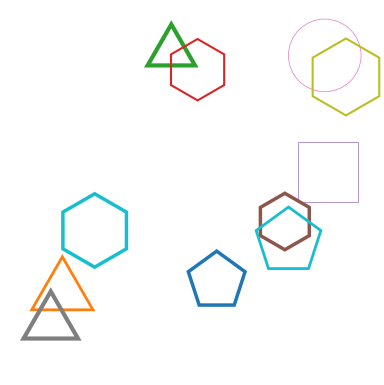[{"shape": "pentagon", "thickness": 2.5, "radius": 0.39, "center": [0.563, 0.27]}, {"shape": "triangle", "thickness": 2, "radius": 0.46, "center": [0.162, 0.241]}, {"shape": "triangle", "thickness": 3, "radius": 0.36, "center": [0.445, 0.866]}, {"shape": "hexagon", "thickness": 1.5, "radius": 0.4, "center": [0.513, 0.819]}, {"shape": "square", "thickness": 0.5, "radius": 0.39, "center": [0.851, 0.553]}, {"shape": "hexagon", "thickness": 2.5, "radius": 0.37, "center": [0.74, 0.425]}, {"shape": "circle", "thickness": 0.5, "radius": 0.47, "center": [0.844, 0.856]}, {"shape": "triangle", "thickness": 3, "radius": 0.41, "center": [0.132, 0.161]}, {"shape": "hexagon", "thickness": 1.5, "radius": 0.5, "center": [0.899, 0.8]}, {"shape": "pentagon", "thickness": 2, "radius": 0.44, "center": [0.749, 0.374]}, {"shape": "hexagon", "thickness": 2.5, "radius": 0.48, "center": [0.246, 0.401]}]